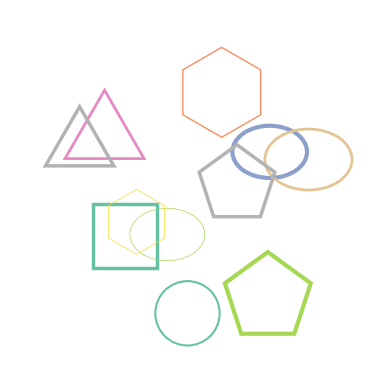[{"shape": "circle", "thickness": 1.5, "radius": 0.42, "center": [0.487, 0.186]}, {"shape": "square", "thickness": 2.5, "radius": 0.42, "center": [0.324, 0.388]}, {"shape": "hexagon", "thickness": 1, "radius": 0.58, "center": [0.576, 0.76]}, {"shape": "oval", "thickness": 3, "radius": 0.48, "center": [0.701, 0.606]}, {"shape": "triangle", "thickness": 2, "radius": 0.59, "center": [0.272, 0.647]}, {"shape": "oval", "thickness": 0.5, "radius": 0.49, "center": [0.435, 0.391]}, {"shape": "pentagon", "thickness": 3, "radius": 0.59, "center": [0.696, 0.228]}, {"shape": "hexagon", "thickness": 0.5, "radius": 0.42, "center": [0.354, 0.424]}, {"shape": "oval", "thickness": 2, "radius": 0.57, "center": [0.801, 0.586]}, {"shape": "pentagon", "thickness": 2.5, "radius": 0.52, "center": [0.616, 0.521]}, {"shape": "triangle", "thickness": 2.5, "radius": 0.51, "center": [0.207, 0.62]}]